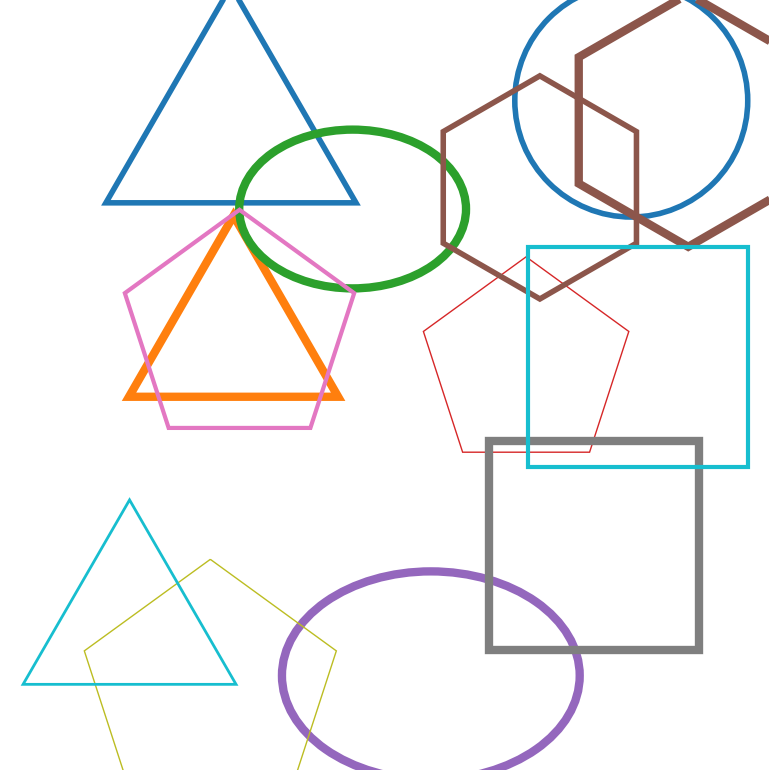[{"shape": "circle", "thickness": 2, "radius": 0.76, "center": [0.82, 0.869]}, {"shape": "triangle", "thickness": 2, "radius": 0.94, "center": [0.3, 0.83]}, {"shape": "triangle", "thickness": 3, "radius": 0.78, "center": [0.303, 0.563]}, {"shape": "oval", "thickness": 3, "radius": 0.74, "center": [0.458, 0.729]}, {"shape": "pentagon", "thickness": 0.5, "radius": 0.7, "center": [0.683, 0.526]}, {"shape": "oval", "thickness": 3, "radius": 0.97, "center": [0.56, 0.123]}, {"shape": "hexagon", "thickness": 3, "radius": 0.82, "center": [0.894, 0.844]}, {"shape": "hexagon", "thickness": 2, "radius": 0.72, "center": [0.701, 0.757]}, {"shape": "pentagon", "thickness": 1.5, "radius": 0.78, "center": [0.311, 0.571]}, {"shape": "square", "thickness": 3, "radius": 0.68, "center": [0.771, 0.291]}, {"shape": "pentagon", "thickness": 0.5, "radius": 0.86, "center": [0.273, 0.102]}, {"shape": "triangle", "thickness": 1, "radius": 0.8, "center": [0.168, 0.191]}, {"shape": "square", "thickness": 1.5, "radius": 0.71, "center": [0.829, 0.536]}]